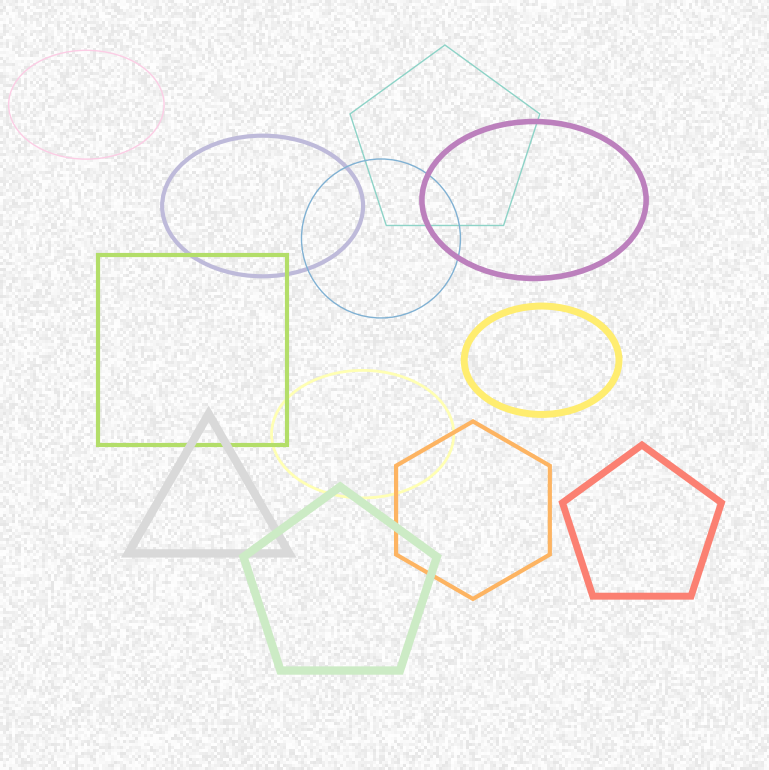[{"shape": "pentagon", "thickness": 0.5, "radius": 0.65, "center": [0.578, 0.812]}, {"shape": "oval", "thickness": 1, "radius": 0.59, "center": [0.471, 0.436]}, {"shape": "oval", "thickness": 1.5, "radius": 0.65, "center": [0.341, 0.732]}, {"shape": "pentagon", "thickness": 2.5, "radius": 0.54, "center": [0.834, 0.314]}, {"shape": "circle", "thickness": 0.5, "radius": 0.52, "center": [0.495, 0.69]}, {"shape": "hexagon", "thickness": 1.5, "radius": 0.58, "center": [0.614, 0.337]}, {"shape": "square", "thickness": 1.5, "radius": 0.61, "center": [0.25, 0.545]}, {"shape": "oval", "thickness": 0.5, "radius": 0.5, "center": [0.112, 0.864]}, {"shape": "triangle", "thickness": 3, "radius": 0.6, "center": [0.271, 0.342]}, {"shape": "oval", "thickness": 2, "radius": 0.73, "center": [0.694, 0.74]}, {"shape": "pentagon", "thickness": 3, "radius": 0.66, "center": [0.442, 0.236]}, {"shape": "oval", "thickness": 2.5, "radius": 0.5, "center": [0.703, 0.532]}]